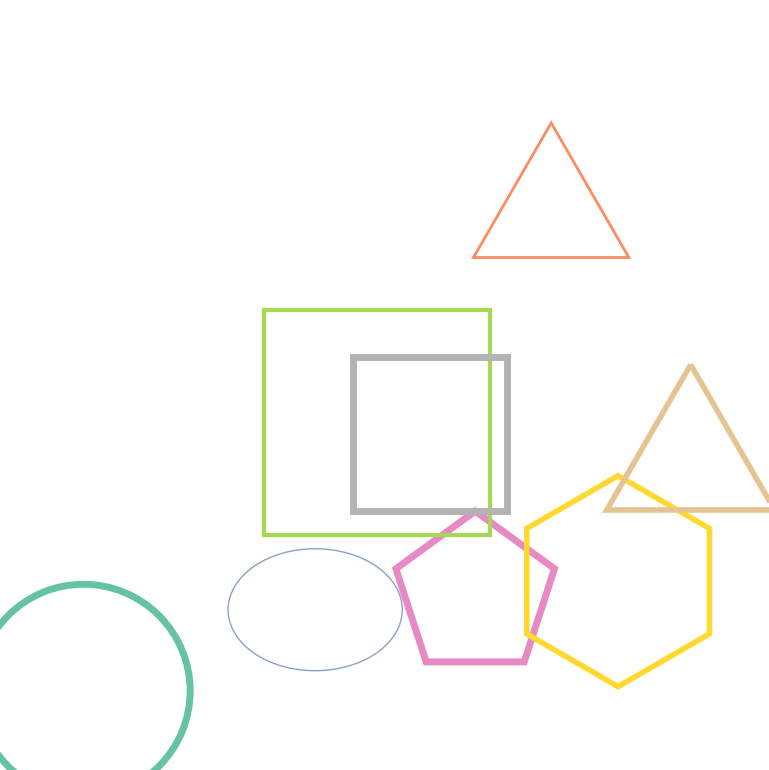[{"shape": "circle", "thickness": 2.5, "radius": 0.69, "center": [0.109, 0.103]}, {"shape": "triangle", "thickness": 1, "radius": 0.58, "center": [0.716, 0.724]}, {"shape": "oval", "thickness": 0.5, "radius": 0.57, "center": [0.409, 0.208]}, {"shape": "pentagon", "thickness": 2.5, "radius": 0.54, "center": [0.617, 0.228]}, {"shape": "square", "thickness": 1.5, "radius": 0.73, "center": [0.49, 0.452]}, {"shape": "hexagon", "thickness": 2, "radius": 0.68, "center": [0.803, 0.245]}, {"shape": "triangle", "thickness": 2, "radius": 0.63, "center": [0.897, 0.401]}, {"shape": "square", "thickness": 2.5, "radius": 0.5, "center": [0.559, 0.436]}]